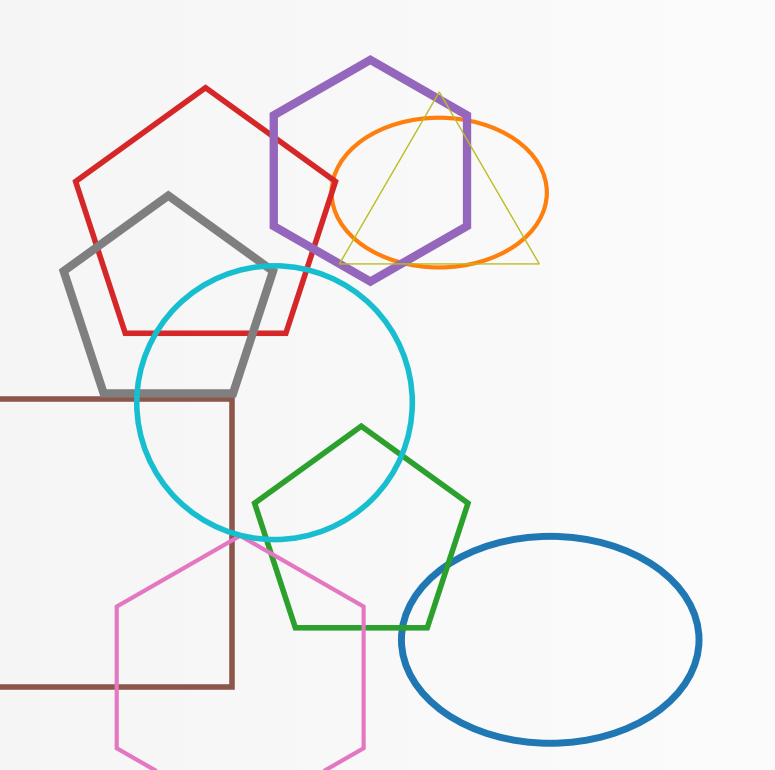[{"shape": "oval", "thickness": 2.5, "radius": 0.96, "center": [0.71, 0.169]}, {"shape": "oval", "thickness": 1.5, "radius": 0.69, "center": [0.567, 0.75]}, {"shape": "pentagon", "thickness": 2, "radius": 0.72, "center": [0.466, 0.302]}, {"shape": "pentagon", "thickness": 2, "radius": 0.88, "center": [0.265, 0.71]}, {"shape": "hexagon", "thickness": 3, "radius": 0.72, "center": [0.478, 0.778]}, {"shape": "square", "thickness": 2, "radius": 0.94, "center": [0.112, 0.295]}, {"shape": "hexagon", "thickness": 1.5, "radius": 0.92, "center": [0.31, 0.12]}, {"shape": "pentagon", "thickness": 3, "radius": 0.71, "center": [0.217, 0.604]}, {"shape": "triangle", "thickness": 0.5, "radius": 0.74, "center": [0.567, 0.732]}, {"shape": "circle", "thickness": 2, "radius": 0.89, "center": [0.354, 0.477]}]